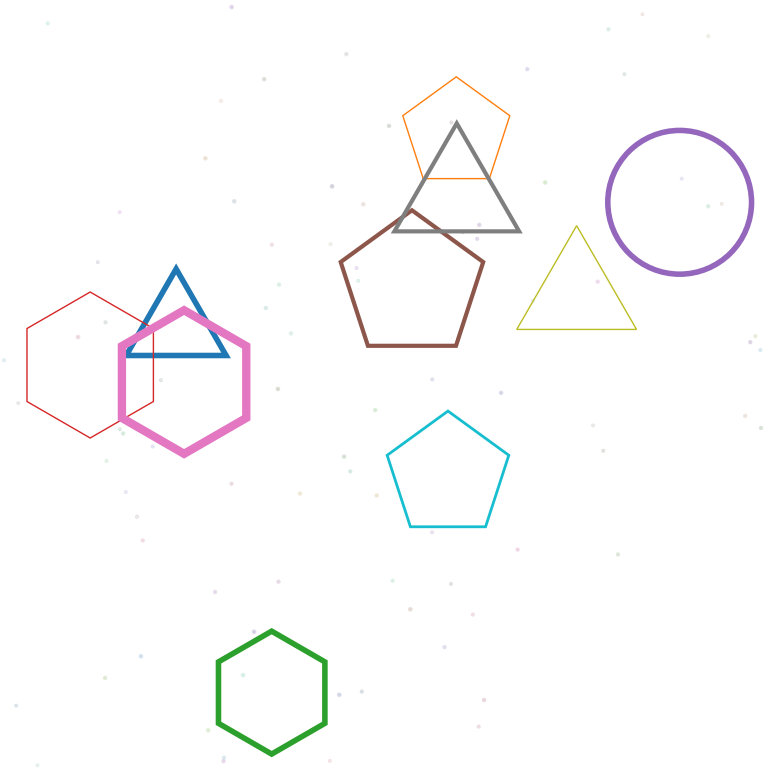[{"shape": "triangle", "thickness": 2, "radius": 0.37, "center": [0.229, 0.576]}, {"shape": "pentagon", "thickness": 0.5, "radius": 0.37, "center": [0.593, 0.827]}, {"shape": "hexagon", "thickness": 2, "radius": 0.4, "center": [0.353, 0.101]}, {"shape": "hexagon", "thickness": 0.5, "radius": 0.47, "center": [0.117, 0.526]}, {"shape": "circle", "thickness": 2, "radius": 0.47, "center": [0.883, 0.737]}, {"shape": "pentagon", "thickness": 1.5, "radius": 0.49, "center": [0.535, 0.63]}, {"shape": "hexagon", "thickness": 3, "radius": 0.47, "center": [0.239, 0.504]}, {"shape": "triangle", "thickness": 1.5, "radius": 0.47, "center": [0.593, 0.746]}, {"shape": "triangle", "thickness": 0.5, "radius": 0.45, "center": [0.749, 0.617]}, {"shape": "pentagon", "thickness": 1, "radius": 0.42, "center": [0.582, 0.383]}]